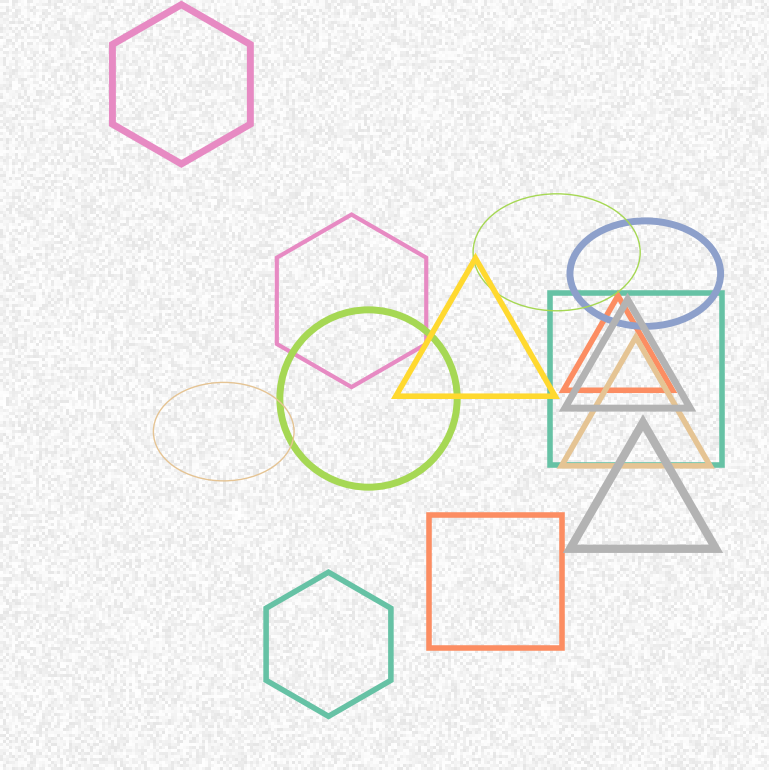[{"shape": "hexagon", "thickness": 2, "radius": 0.47, "center": [0.427, 0.163]}, {"shape": "square", "thickness": 2, "radius": 0.56, "center": [0.826, 0.508]}, {"shape": "triangle", "thickness": 2, "radius": 0.41, "center": [0.803, 0.534]}, {"shape": "square", "thickness": 2, "radius": 0.43, "center": [0.644, 0.245]}, {"shape": "oval", "thickness": 2.5, "radius": 0.49, "center": [0.838, 0.645]}, {"shape": "hexagon", "thickness": 1.5, "radius": 0.56, "center": [0.457, 0.609]}, {"shape": "hexagon", "thickness": 2.5, "radius": 0.52, "center": [0.236, 0.891]}, {"shape": "oval", "thickness": 0.5, "radius": 0.54, "center": [0.723, 0.672]}, {"shape": "circle", "thickness": 2.5, "radius": 0.58, "center": [0.479, 0.482]}, {"shape": "triangle", "thickness": 2, "radius": 0.6, "center": [0.617, 0.545]}, {"shape": "triangle", "thickness": 2, "radius": 0.56, "center": [0.826, 0.451]}, {"shape": "oval", "thickness": 0.5, "radius": 0.46, "center": [0.291, 0.439]}, {"shape": "triangle", "thickness": 3, "radius": 0.55, "center": [0.835, 0.342]}, {"shape": "triangle", "thickness": 2.5, "radius": 0.47, "center": [0.815, 0.517]}]